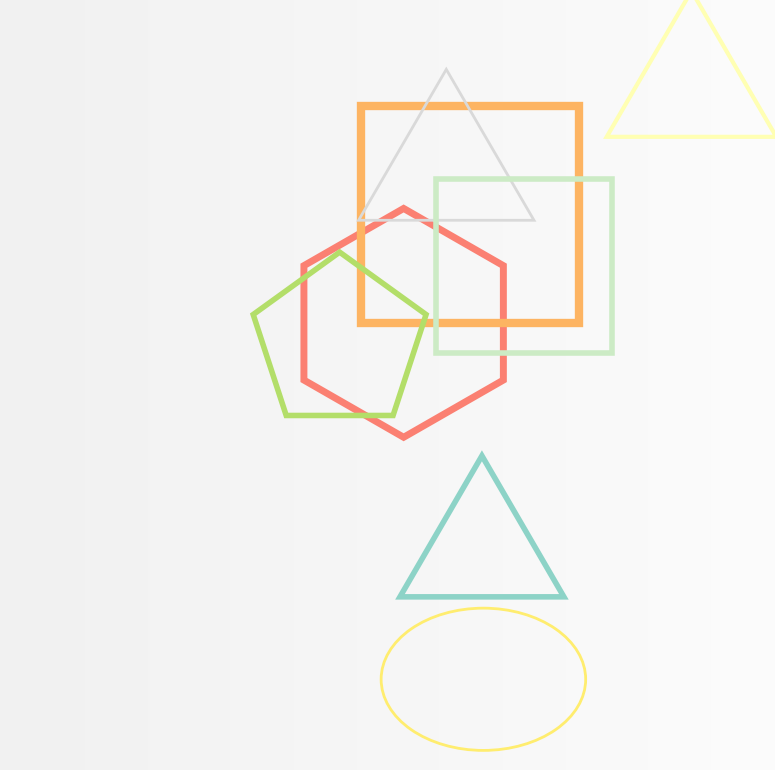[{"shape": "triangle", "thickness": 2, "radius": 0.61, "center": [0.622, 0.286]}, {"shape": "triangle", "thickness": 1.5, "radius": 0.63, "center": [0.892, 0.885]}, {"shape": "hexagon", "thickness": 2.5, "radius": 0.74, "center": [0.521, 0.581]}, {"shape": "square", "thickness": 3, "radius": 0.7, "center": [0.607, 0.722]}, {"shape": "pentagon", "thickness": 2, "radius": 0.59, "center": [0.438, 0.555]}, {"shape": "triangle", "thickness": 1, "radius": 0.65, "center": [0.576, 0.779]}, {"shape": "square", "thickness": 2, "radius": 0.57, "center": [0.676, 0.654]}, {"shape": "oval", "thickness": 1, "radius": 0.66, "center": [0.624, 0.118]}]